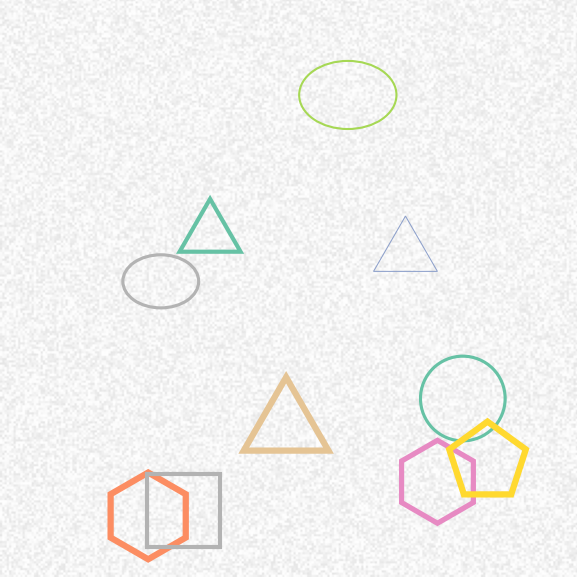[{"shape": "triangle", "thickness": 2, "radius": 0.3, "center": [0.364, 0.594]}, {"shape": "circle", "thickness": 1.5, "radius": 0.37, "center": [0.801, 0.309]}, {"shape": "hexagon", "thickness": 3, "radius": 0.38, "center": [0.257, 0.106]}, {"shape": "triangle", "thickness": 0.5, "radius": 0.32, "center": [0.702, 0.561]}, {"shape": "hexagon", "thickness": 2.5, "radius": 0.36, "center": [0.758, 0.165]}, {"shape": "oval", "thickness": 1, "radius": 0.42, "center": [0.602, 0.835]}, {"shape": "pentagon", "thickness": 3, "radius": 0.35, "center": [0.844, 0.199]}, {"shape": "triangle", "thickness": 3, "radius": 0.42, "center": [0.495, 0.261]}, {"shape": "oval", "thickness": 1.5, "radius": 0.33, "center": [0.278, 0.512]}, {"shape": "square", "thickness": 2, "radius": 0.32, "center": [0.317, 0.115]}]